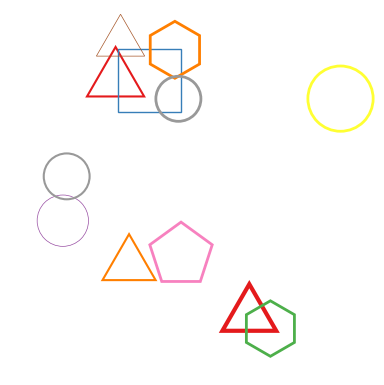[{"shape": "triangle", "thickness": 3, "radius": 0.4, "center": [0.648, 0.181]}, {"shape": "triangle", "thickness": 1.5, "radius": 0.43, "center": [0.3, 0.792]}, {"shape": "square", "thickness": 1, "radius": 0.4, "center": [0.388, 0.791]}, {"shape": "hexagon", "thickness": 2, "radius": 0.36, "center": [0.702, 0.147]}, {"shape": "circle", "thickness": 0.5, "radius": 0.33, "center": [0.163, 0.427]}, {"shape": "triangle", "thickness": 1.5, "radius": 0.4, "center": [0.335, 0.312]}, {"shape": "hexagon", "thickness": 2, "radius": 0.37, "center": [0.454, 0.871]}, {"shape": "circle", "thickness": 2, "radius": 0.42, "center": [0.884, 0.744]}, {"shape": "triangle", "thickness": 0.5, "radius": 0.36, "center": [0.313, 0.89]}, {"shape": "pentagon", "thickness": 2, "radius": 0.43, "center": [0.47, 0.338]}, {"shape": "circle", "thickness": 1.5, "radius": 0.3, "center": [0.173, 0.542]}, {"shape": "circle", "thickness": 2, "radius": 0.29, "center": [0.463, 0.743]}]